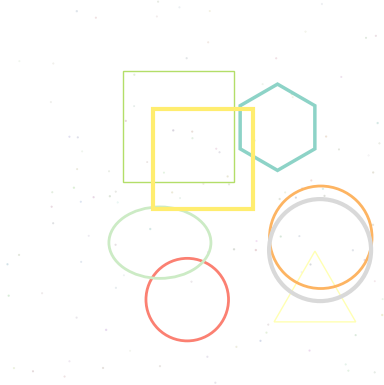[{"shape": "hexagon", "thickness": 2.5, "radius": 0.56, "center": [0.721, 0.669]}, {"shape": "triangle", "thickness": 1, "radius": 0.61, "center": [0.818, 0.225]}, {"shape": "circle", "thickness": 2, "radius": 0.54, "center": [0.486, 0.222]}, {"shape": "circle", "thickness": 2, "radius": 0.67, "center": [0.833, 0.384]}, {"shape": "square", "thickness": 1, "radius": 0.72, "center": [0.463, 0.671]}, {"shape": "circle", "thickness": 3, "radius": 0.66, "center": [0.831, 0.35]}, {"shape": "oval", "thickness": 2, "radius": 0.66, "center": [0.415, 0.37]}, {"shape": "square", "thickness": 3, "radius": 0.65, "center": [0.527, 0.587]}]